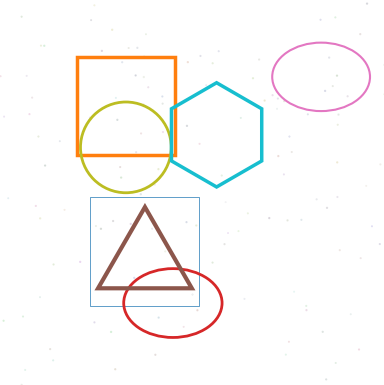[{"shape": "square", "thickness": 0.5, "radius": 0.71, "center": [0.376, 0.346]}, {"shape": "square", "thickness": 2.5, "radius": 0.64, "center": [0.328, 0.725]}, {"shape": "oval", "thickness": 2, "radius": 0.64, "center": [0.449, 0.213]}, {"shape": "triangle", "thickness": 3, "radius": 0.7, "center": [0.376, 0.322]}, {"shape": "oval", "thickness": 1.5, "radius": 0.64, "center": [0.834, 0.8]}, {"shape": "circle", "thickness": 2, "radius": 0.59, "center": [0.327, 0.617]}, {"shape": "hexagon", "thickness": 2.5, "radius": 0.68, "center": [0.563, 0.65]}]